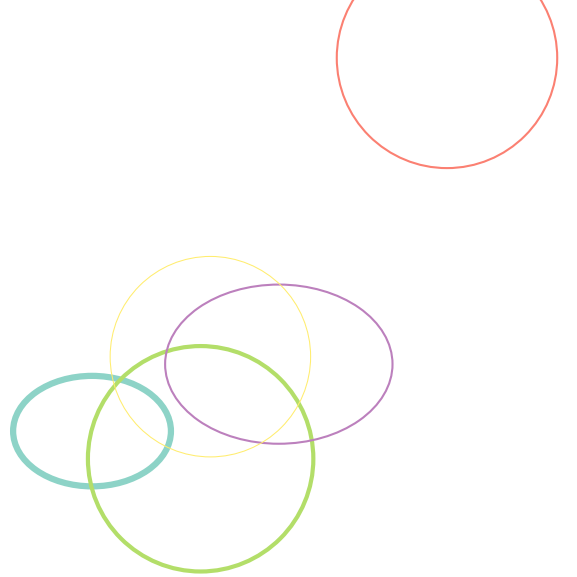[{"shape": "oval", "thickness": 3, "radius": 0.68, "center": [0.159, 0.253]}, {"shape": "circle", "thickness": 1, "radius": 0.95, "center": [0.774, 0.899]}, {"shape": "circle", "thickness": 2, "radius": 0.98, "center": [0.347, 0.205]}, {"shape": "oval", "thickness": 1, "radius": 0.98, "center": [0.483, 0.369]}, {"shape": "circle", "thickness": 0.5, "radius": 0.87, "center": [0.364, 0.382]}]